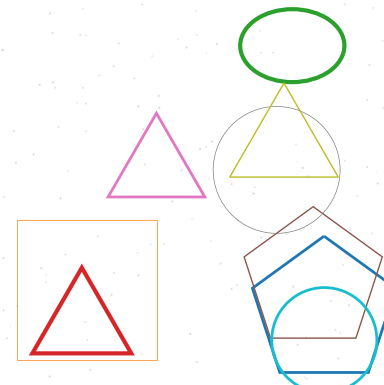[{"shape": "pentagon", "thickness": 2, "radius": 0.98, "center": [0.842, 0.191]}, {"shape": "square", "thickness": 0.5, "radius": 0.91, "center": [0.225, 0.247]}, {"shape": "oval", "thickness": 3, "radius": 0.68, "center": [0.759, 0.881]}, {"shape": "triangle", "thickness": 3, "radius": 0.74, "center": [0.213, 0.156]}, {"shape": "pentagon", "thickness": 1, "radius": 0.94, "center": [0.814, 0.274]}, {"shape": "triangle", "thickness": 2, "radius": 0.72, "center": [0.406, 0.561]}, {"shape": "circle", "thickness": 0.5, "radius": 0.82, "center": [0.719, 0.559]}, {"shape": "triangle", "thickness": 1, "radius": 0.81, "center": [0.738, 0.621]}, {"shape": "circle", "thickness": 2, "radius": 0.68, "center": [0.842, 0.116]}]